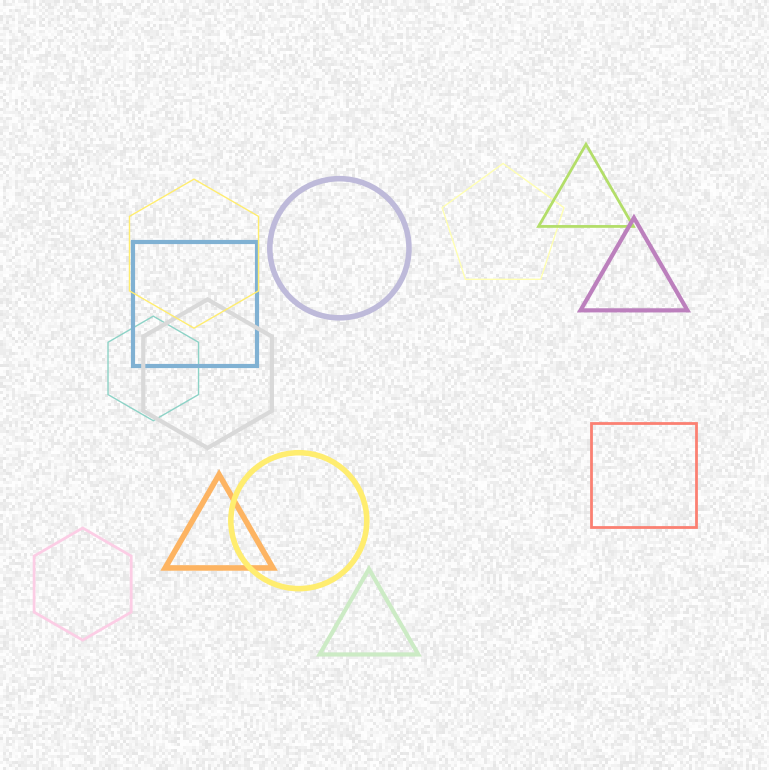[{"shape": "hexagon", "thickness": 0.5, "radius": 0.34, "center": [0.199, 0.522]}, {"shape": "pentagon", "thickness": 0.5, "radius": 0.42, "center": [0.653, 0.705]}, {"shape": "circle", "thickness": 2, "radius": 0.45, "center": [0.441, 0.678]}, {"shape": "square", "thickness": 1, "radius": 0.34, "center": [0.836, 0.383]}, {"shape": "square", "thickness": 1.5, "radius": 0.4, "center": [0.253, 0.605]}, {"shape": "triangle", "thickness": 2, "radius": 0.4, "center": [0.284, 0.303]}, {"shape": "triangle", "thickness": 1, "radius": 0.36, "center": [0.761, 0.741]}, {"shape": "hexagon", "thickness": 1, "radius": 0.36, "center": [0.107, 0.241]}, {"shape": "hexagon", "thickness": 1.5, "radius": 0.48, "center": [0.27, 0.515]}, {"shape": "triangle", "thickness": 1.5, "radius": 0.4, "center": [0.823, 0.637]}, {"shape": "triangle", "thickness": 1.5, "radius": 0.37, "center": [0.479, 0.187]}, {"shape": "circle", "thickness": 2, "radius": 0.44, "center": [0.388, 0.324]}, {"shape": "hexagon", "thickness": 0.5, "radius": 0.48, "center": [0.252, 0.671]}]